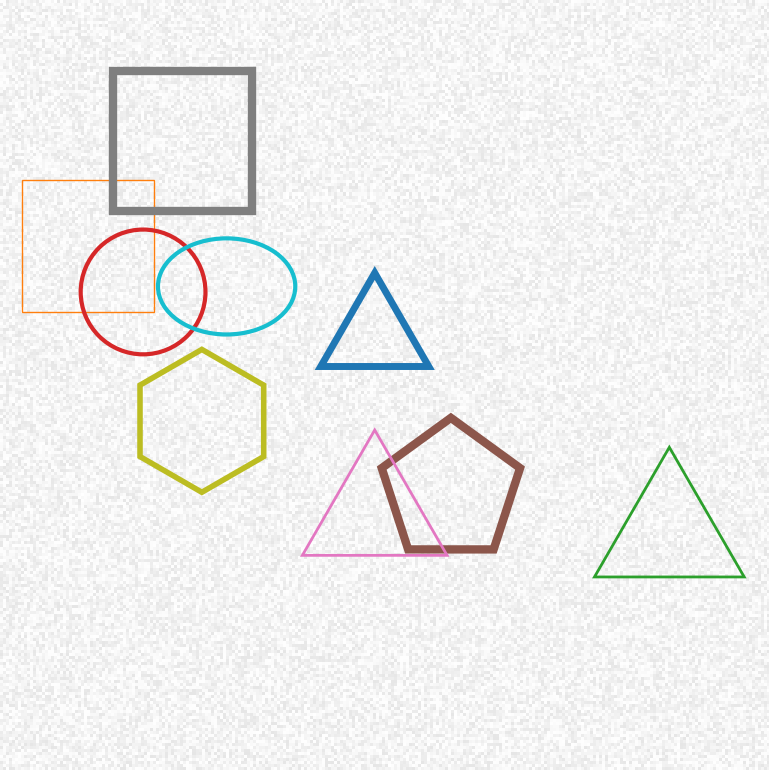[{"shape": "triangle", "thickness": 2.5, "radius": 0.41, "center": [0.487, 0.565]}, {"shape": "square", "thickness": 0.5, "radius": 0.43, "center": [0.114, 0.681]}, {"shape": "triangle", "thickness": 1, "radius": 0.56, "center": [0.869, 0.307]}, {"shape": "circle", "thickness": 1.5, "radius": 0.41, "center": [0.186, 0.621]}, {"shape": "pentagon", "thickness": 3, "radius": 0.47, "center": [0.586, 0.363]}, {"shape": "triangle", "thickness": 1, "radius": 0.54, "center": [0.487, 0.333]}, {"shape": "square", "thickness": 3, "radius": 0.45, "center": [0.237, 0.816]}, {"shape": "hexagon", "thickness": 2, "radius": 0.46, "center": [0.262, 0.453]}, {"shape": "oval", "thickness": 1.5, "radius": 0.45, "center": [0.294, 0.628]}]